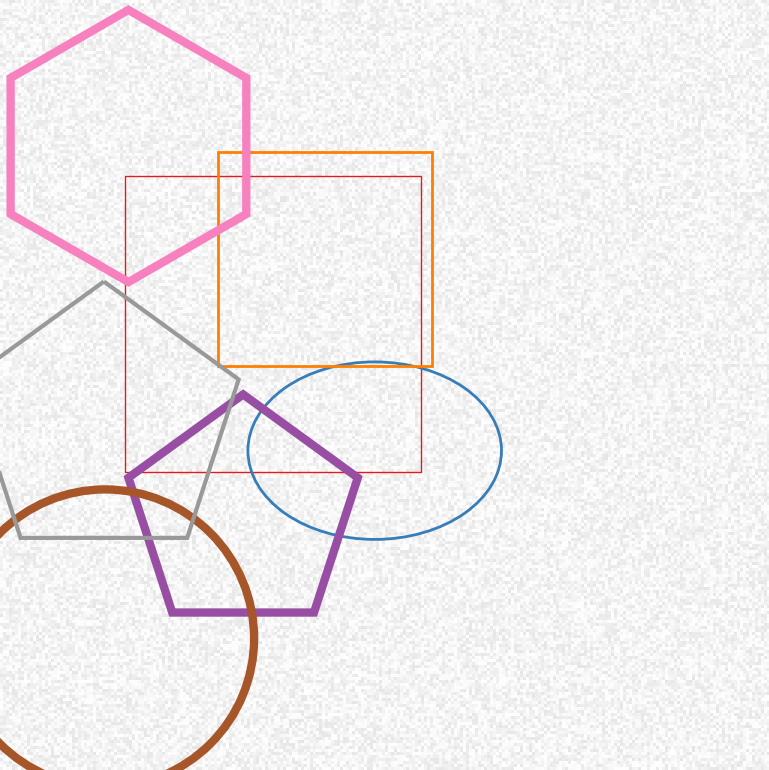[{"shape": "square", "thickness": 0.5, "radius": 0.96, "center": [0.355, 0.579]}, {"shape": "oval", "thickness": 1, "radius": 0.82, "center": [0.487, 0.415]}, {"shape": "pentagon", "thickness": 3, "radius": 0.78, "center": [0.316, 0.331]}, {"shape": "square", "thickness": 1, "radius": 0.69, "center": [0.422, 0.664]}, {"shape": "circle", "thickness": 3, "radius": 0.97, "center": [0.137, 0.171]}, {"shape": "hexagon", "thickness": 3, "radius": 0.88, "center": [0.167, 0.81]}, {"shape": "pentagon", "thickness": 1.5, "radius": 0.92, "center": [0.135, 0.45]}]